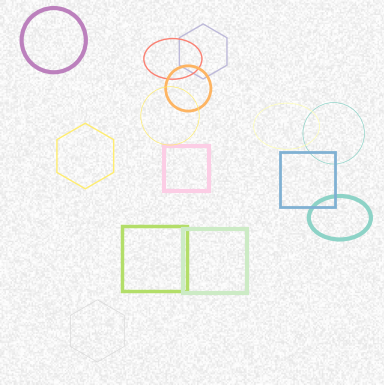[{"shape": "circle", "thickness": 0.5, "radius": 0.4, "center": [0.867, 0.654]}, {"shape": "oval", "thickness": 3, "radius": 0.4, "center": [0.883, 0.434]}, {"shape": "oval", "thickness": 0.5, "radius": 0.43, "center": [0.744, 0.672]}, {"shape": "hexagon", "thickness": 1, "radius": 0.36, "center": [0.528, 0.866]}, {"shape": "oval", "thickness": 1, "radius": 0.38, "center": [0.449, 0.847]}, {"shape": "square", "thickness": 2, "radius": 0.36, "center": [0.798, 0.534]}, {"shape": "circle", "thickness": 2, "radius": 0.29, "center": [0.489, 0.77]}, {"shape": "square", "thickness": 2.5, "radius": 0.42, "center": [0.401, 0.329]}, {"shape": "square", "thickness": 3, "radius": 0.29, "center": [0.484, 0.563]}, {"shape": "hexagon", "thickness": 0.5, "radius": 0.4, "center": [0.253, 0.141]}, {"shape": "circle", "thickness": 3, "radius": 0.42, "center": [0.14, 0.896]}, {"shape": "square", "thickness": 3, "radius": 0.42, "center": [0.557, 0.321]}, {"shape": "circle", "thickness": 0.5, "radius": 0.38, "center": [0.442, 0.699]}, {"shape": "hexagon", "thickness": 1, "radius": 0.43, "center": [0.222, 0.595]}]